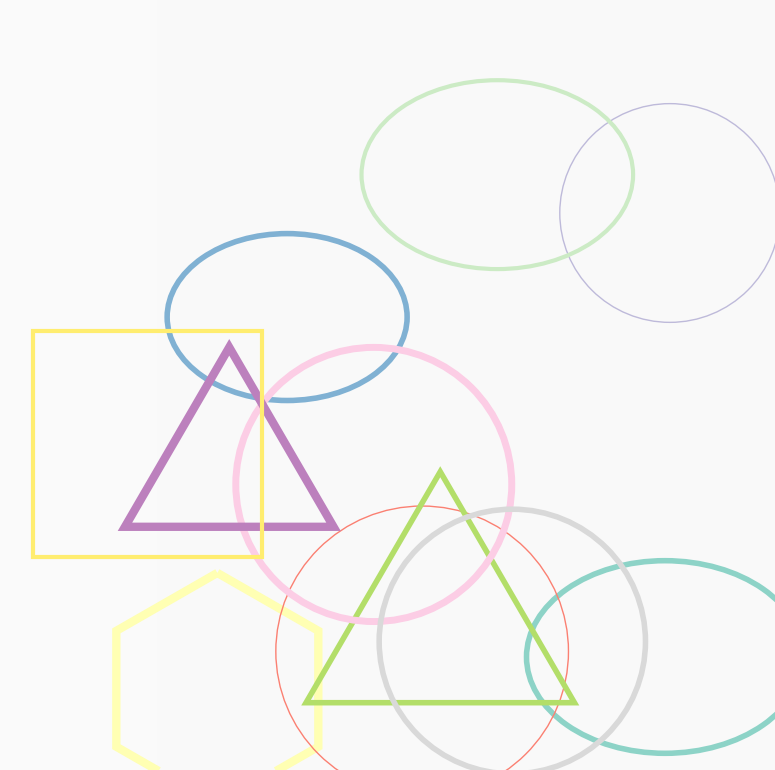[{"shape": "oval", "thickness": 2, "radius": 0.89, "center": [0.858, 0.147]}, {"shape": "hexagon", "thickness": 3, "radius": 0.75, "center": [0.28, 0.105]}, {"shape": "circle", "thickness": 0.5, "radius": 0.71, "center": [0.864, 0.723]}, {"shape": "circle", "thickness": 0.5, "radius": 0.94, "center": [0.545, 0.154]}, {"shape": "oval", "thickness": 2, "radius": 0.77, "center": [0.37, 0.588]}, {"shape": "triangle", "thickness": 2, "radius": 1.0, "center": [0.568, 0.187]}, {"shape": "circle", "thickness": 2.5, "radius": 0.89, "center": [0.482, 0.371]}, {"shape": "circle", "thickness": 2, "radius": 0.86, "center": [0.661, 0.167]}, {"shape": "triangle", "thickness": 3, "radius": 0.78, "center": [0.296, 0.394]}, {"shape": "oval", "thickness": 1.5, "radius": 0.88, "center": [0.642, 0.773]}, {"shape": "square", "thickness": 1.5, "radius": 0.74, "center": [0.19, 0.423]}]